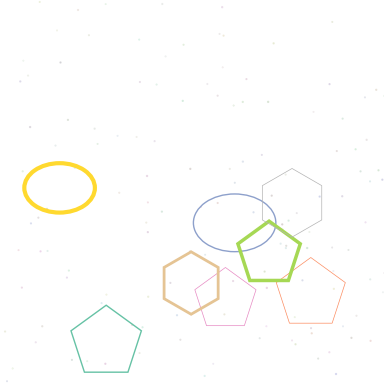[{"shape": "pentagon", "thickness": 1, "radius": 0.48, "center": [0.276, 0.111]}, {"shape": "pentagon", "thickness": 0.5, "radius": 0.47, "center": [0.807, 0.237]}, {"shape": "oval", "thickness": 1, "radius": 0.54, "center": [0.609, 0.421]}, {"shape": "pentagon", "thickness": 0.5, "radius": 0.42, "center": [0.586, 0.222]}, {"shape": "pentagon", "thickness": 2.5, "radius": 0.43, "center": [0.699, 0.34]}, {"shape": "oval", "thickness": 3, "radius": 0.46, "center": [0.155, 0.512]}, {"shape": "hexagon", "thickness": 2, "radius": 0.41, "center": [0.496, 0.265]}, {"shape": "hexagon", "thickness": 0.5, "radius": 0.45, "center": [0.759, 0.473]}]